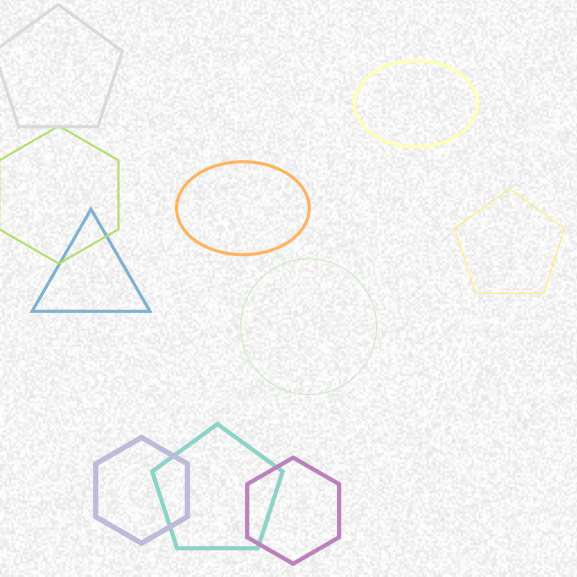[{"shape": "pentagon", "thickness": 2, "radius": 0.59, "center": [0.377, 0.146]}, {"shape": "oval", "thickness": 1.5, "radius": 0.53, "center": [0.72, 0.82]}, {"shape": "hexagon", "thickness": 2.5, "radius": 0.46, "center": [0.245, 0.15]}, {"shape": "triangle", "thickness": 1.5, "radius": 0.59, "center": [0.158, 0.519]}, {"shape": "oval", "thickness": 1.5, "radius": 0.57, "center": [0.421, 0.639]}, {"shape": "hexagon", "thickness": 1, "radius": 0.6, "center": [0.102, 0.662]}, {"shape": "pentagon", "thickness": 1.5, "radius": 0.58, "center": [0.101, 0.874]}, {"shape": "hexagon", "thickness": 2, "radius": 0.46, "center": [0.508, 0.115]}, {"shape": "circle", "thickness": 0.5, "radius": 0.59, "center": [0.534, 0.433]}, {"shape": "pentagon", "thickness": 0.5, "radius": 0.5, "center": [0.883, 0.572]}]